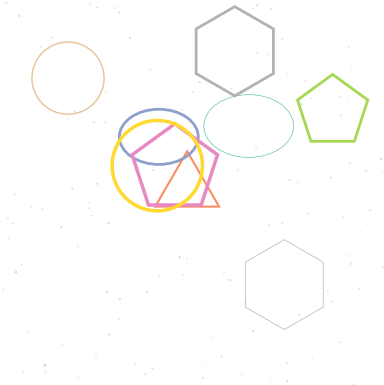[{"shape": "oval", "thickness": 0.5, "radius": 0.58, "center": [0.646, 0.673]}, {"shape": "triangle", "thickness": 1.5, "radius": 0.48, "center": [0.486, 0.511]}, {"shape": "oval", "thickness": 2, "radius": 0.51, "center": [0.412, 0.645]}, {"shape": "pentagon", "thickness": 2.5, "radius": 0.58, "center": [0.454, 0.562]}, {"shape": "pentagon", "thickness": 2, "radius": 0.48, "center": [0.864, 0.711]}, {"shape": "circle", "thickness": 2.5, "radius": 0.59, "center": [0.409, 0.57]}, {"shape": "circle", "thickness": 1, "radius": 0.47, "center": [0.177, 0.797]}, {"shape": "hexagon", "thickness": 2, "radius": 0.58, "center": [0.61, 0.867]}, {"shape": "hexagon", "thickness": 0.5, "radius": 0.58, "center": [0.738, 0.261]}]